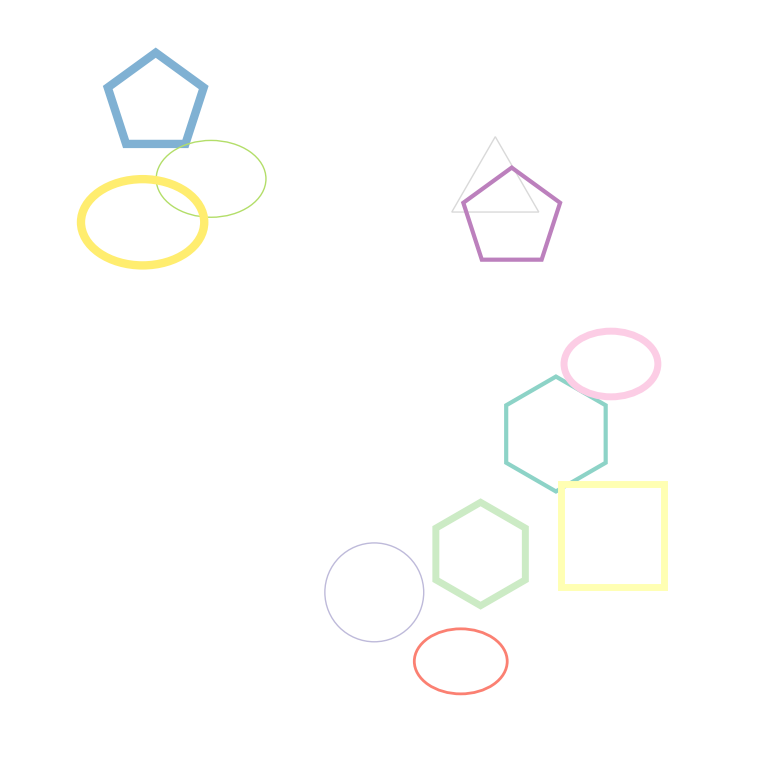[{"shape": "hexagon", "thickness": 1.5, "radius": 0.37, "center": [0.722, 0.436]}, {"shape": "square", "thickness": 2.5, "radius": 0.33, "center": [0.795, 0.304]}, {"shape": "circle", "thickness": 0.5, "radius": 0.32, "center": [0.486, 0.231]}, {"shape": "oval", "thickness": 1, "radius": 0.3, "center": [0.598, 0.141]}, {"shape": "pentagon", "thickness": 3, "radius": 0.33, "center": [0.202, 0.866]}, {"shape": "oval", "thickness": 0.5, "radius": 0.36, "center": [0.274, 0.768]}, {"shape": "oval", "thickness": 2.5, "radius": 0.3, "center": [0.793, 0.527]}, {"shape": "triangle", "thickness": 0.5, "radius": 0.33, "center": [0.643, 0.757]}, {"shape": "pentagon", "thickness": 1.5, "radius": 0.33, "center": [0.665, 0.716]}, {"shape": "hexagon", "thickness": 2.5, "radius": 0.34, "center": [0.624, 0.281]}, {"shape": "oval", "thickness": 3, "radius": 0.4, "center": [0.185, 0.711]}]